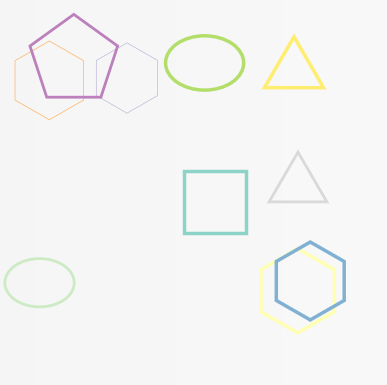[{"shape": "square", "thickness": 2.5, "radius": 0.4, "center": [0.555, 0.477]}, {"shape": "hexagon", "thickness": 2.5, "radius": 0.55, "center": [0.768, 0.245]}, {"shape": "hexagon", "thickness": 0.5, "radius": 0.46, "center": [0.328, 0.797]}, {"shape": "hexagon", "thickness": 2.5, "radius": 0.51, "center": [0.801, 0.27]}, {"shape": "hexagon", "thickness": 0.5, "radius": 0.51, "center": [0.127, 0.791]}, {"shape": "oval", "thickness": 2.5, "radius": 0.5, "center": [0.528, 0.836]}, {"shape": "triangle", "thickness": 2, "radius": 0.43, "center": [0.769, 0.519]}, {"shape": "pentagon", "thickness": 2, "radius": 0.59, "center": [0.19, 0.844]}, {"shape": "oval", "thickness": 2, "radius": 0.45, "center": [0.102, 0.266]}, {"shape": "triangle", "thickness": 2.5, "radius": 0.44, "center": [0.759, 0.816]}]